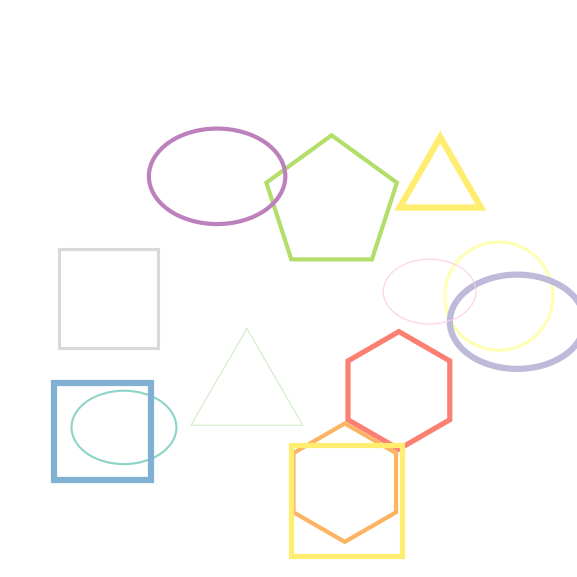[{"shape": "oval", "thickness": 1, "radius": 0.45, "center": [0.215, 0.259]}, {"shape": "circle", "thickness": 1.5, "radius": 0.47, "center": [0.864, 0.486]}, {"shape": "oval", "thickness": 3, "radius": 0.58, "center": [0.896, 0.442]}, {"shape": "hexagon", "thickness": 2.5, "radius": 0.51, "center": [0.691, 0.323]}, {"shape": "square", "thickness": 3, "radius": 0.42, "center": [0.177, 0.252]}, {"shape": "hexagon", "thickness": 2, "radius": 0.51, "center": [0.597, 0.163]}, {"shape": "pentagon", "thickness": 2, "radius": 0.59, "center": [0.574, 0.646]}, {"shape": "oval", "thickness": 0.5, "radius": 0.4, "center": [0.744, 0.494]}, {"shape": "square", "thickness": 1.5, "radius": 0.43, "center": [0.188, 0.483]}, {"shape": "oval", "thickness": 2, "radius": 0.59, "center": [0.376, 0.694]}, {"shape": "triangle", "thickness": 0.5, "radius": 0.56, "center": [0.427, 0.319]}, {"shape": "triangle", "thickness": 3, "radius": 0.41, "center": [0.762, 0.68]}, {"shape": "square", "thickness": 2.5, "radius": 0.48, "center": [0.6, 0.133]}]